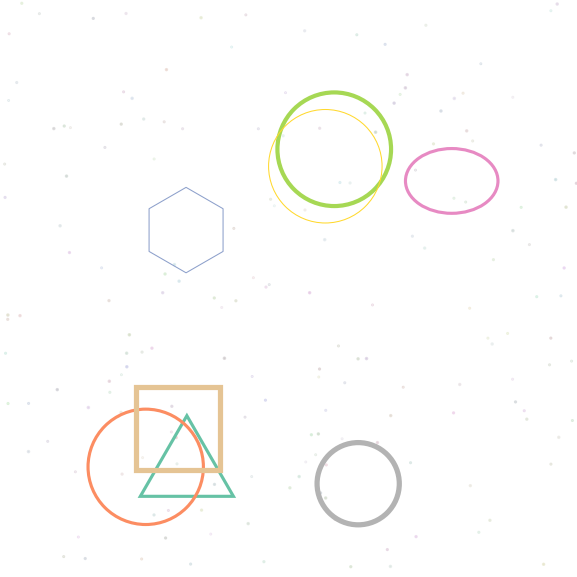[{"shape": "triangle", "thickness": 1.5, "radius": 0.47, "center": [0.324, 0.186]}, {"shape": "circle", "thickness": 1.5, "radius": 0.5, "center": [0.252, 0.191]}, {"shape": "hexagon", "thickness": 0.5, "radius": 0.37, "center": [0.322, 0.601]}, {"shape": "oval", "thickness": 1.5, "radius": 0.4, "center": [0.782, 0.686]}, {"shape": "circle", "thickness": 2, "radius": 0.49, "center": [0.579, 0.741]}, {"shape": "circle", "thickness": 0.5, "radius": 0.49, "center": [0.563, 0.711]}, {"shape": "square", "thickness": 2.5, "radius": 0.36, "center": [0.308, 0.257]}, {"shape": "circle", "thickness": 2.5, "radius": 0.36, "center": [0.62, 0.162]}]